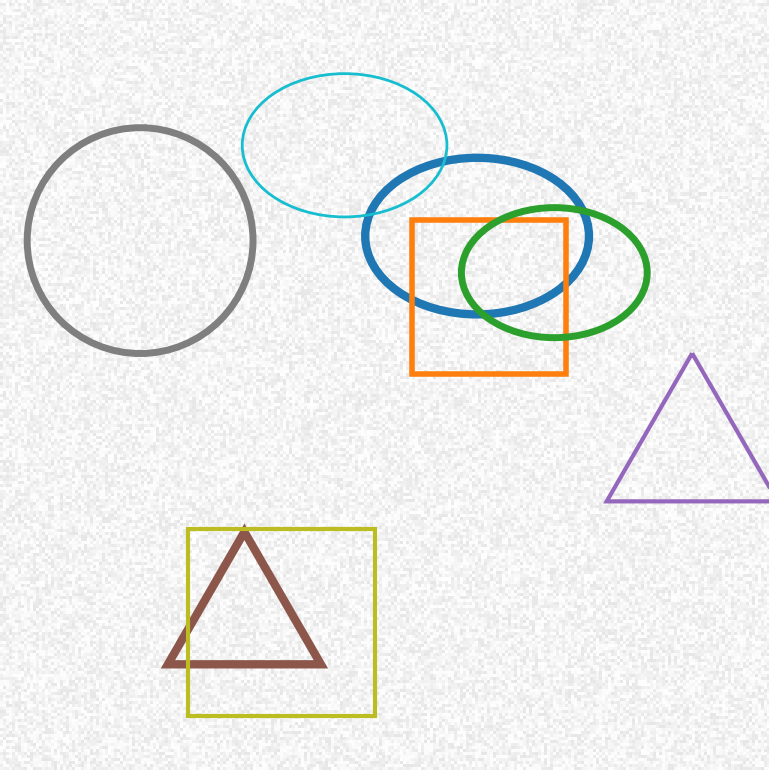[{"shape": "oval", "thickness": 3, "radius": 0.73, "center": [0.62, 0.693]}, {"shape": "square", "thickness": 2, "radius": 0.5, "center": [0.635, 0.615]}, {"shape": "oval", "thickness": 2.5, "radius": 0.6, "center": [0.72, 0.646]}, {"shape": "triangle", "thickness": 1.5, "radius": 0.64, "center": [0.899, 0.413]}, {"shape": "triangle", "thickness": 3, "radius": 0.57, "center": [0.317, 0.195]}, {"shape": "circle", "thickness": 2.5, "radius": 0.73, "center": [0.182, 0.688]}, {"shape": "square", "thickness": 1.5, "radius": 0.61, "center": [0.365, 0.191]}, {"shape": "oval", "thickness": 1, "radius": 0.66, "center": [0.448, 0.811]}]